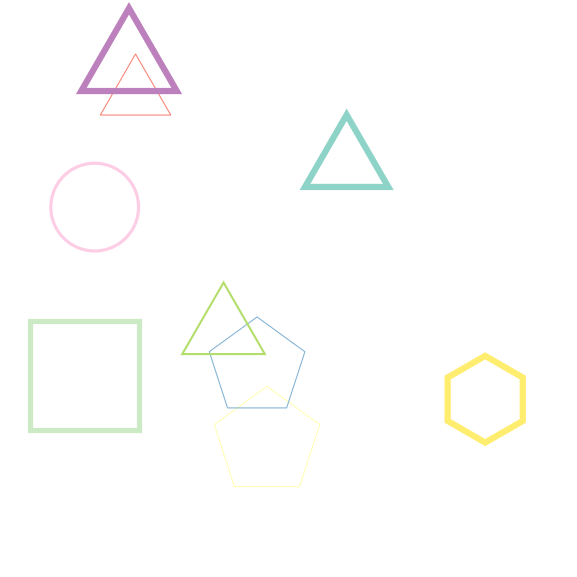[{"shape": "triangle", "thickness": 3, "radius": 0.42, "center": [0.6, 0.717]}, {"shape": "pentagon", "thickness": 0.5, "radius": 0.48, "center": [0.462, 0.234]}, {"shape": "triangle", "thickness": 0.5, "radius": 0.35, "center": [0.235, 0.835]}, {"shape": "pentagon", "thickness": 0.5, "radius": 0.44, "center": [0.445, 0.363]}, {"shape": "triangle", "thickness": 1, "radius": 0.41, "center": [0.387, 0.427]}, {"shape": "circle", "thickness": 1.5, "radius": 0.38, "center": [0.164, 0.641]}, {"shape": "triangle", "thickness": 3, "radius": 0.48, "center": [0.223, 0.889]}, {"shape": "square", "thickness": 2.5, "radius": 0.47, "center": [0.147, 0.349]}, {"shape": "hexagon", "thickness": 3, "radius": 0.38, "center": [0.84, 0.308]}]